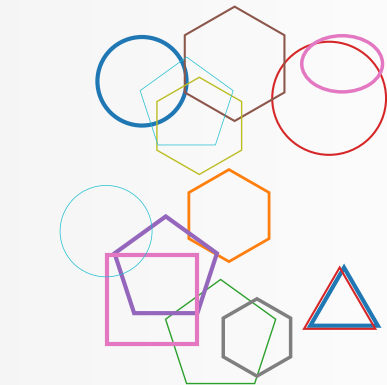[{"shape": "circle", "thickness": 3, "radius": 0.57, "center": [0.366, 0.789]}, {"shape": "triangle", "thickness": 3, "radius": 0.5, "center": [0.888, 0.204]}, {"shape": "hexagon", "thickness": 2, "radius": 0.6, "center": [0.591, 0.44]}, {"shape": "pentagon", "thickness": 1, "radius": 0.75, "center": [0.569, 0.125]}, {"shape": "circle", "thickness": 1.5, "radius": 0.73, "center": [0.849, 0.745]}, {"shape": "triangle", "thickness": 1.5, "radius": 0.53, "center": [0.877, 0.199]}, {"shape": "pentagon", "thickness": 3, "radius": 0.69, "center": [0.428, 0.299]}, {"shape": "hexagon", "thickness": 1.5, "radius": 0.74, "center": [0.605, 0.834]}, {"shape": "square", "thickness": 3, "radius": 0.58, "center": [0.392, 0.222]}, {"shape": "oval", "thickness": 2.5, "radius": 0.52, "center": [0.883, 0.834]}, {"shape": "hexagon", "thickness": 2.5, "radius": 0.5, "center": [0.663, 0.123]}, {"shape": "hexagon", "thickness": 1, "radius": 0.63, "center": [0.514, 0.673]}, {"shape": "pentagon", "thickness": 0.5, "radius": 0.63, "center": [0.482, 0.726]}, {"shape": "circle", "thickness": 0.5, "radius": 0.59, "center": [0.274, 0.4]}]